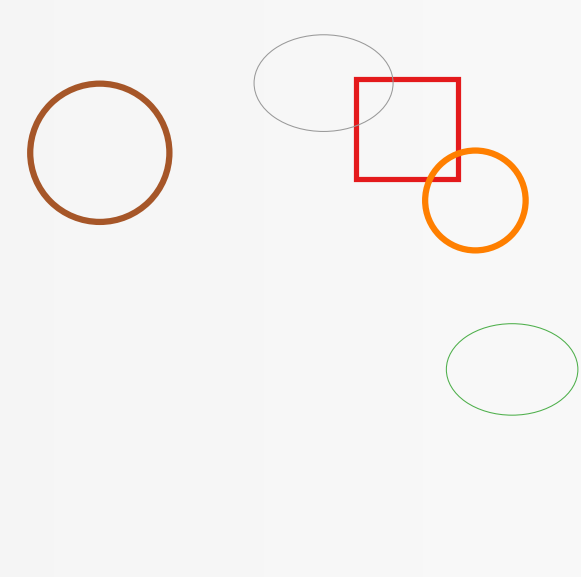[{"shape": "square", "thickness": 2.5, "radius": 0.44, "center": [0.7, 0.776]}, {"shape": "oval", "thickness": 0.5, "radius": 0.57, "center": [0.881, 0.359]}, {"shape": "circle", "thickness": 3, "radius": 0.43, "center": [0.818, 0.652]}, {"shape": "circle", "thickness": 3, "radius": 0.6, "center": [0.172, 0.735]}, {"shape": "oval", "thickness": 0.5, "radius": 0.6, "center": [0.557, 0.855]}]